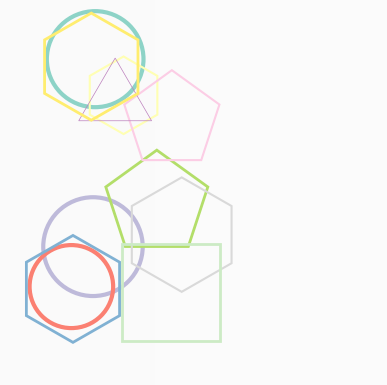[{"shape": "circle", "thickness": 3, "radius": 0.62, "center": [0.246, 0.846]}, {"shape": "hexagon", "thickness": 1.5, "radius": 0.5, "center": [0.319, 0.753]}, {"shape": "circle", "thickness": 3, "radius": 0.64, "center": [0.24, 0.359]}, {"shape": "circle", "thickness": 3, "radius": 0.54, "center": [0.184, 0.256]}, {"shape": "hexagon", "thickness": 2, "radius": 0.69, "center": [0.188, 0.25]}, {"shape": "pentagon", "thickness": 2, "radius": 0.69, "center": [0.405, 0.472]}, {"shape": "pentagon", "thickness": 1.5, "radius": 0.65, "center": [0.444, 0.689]}, {"shape": "hexagon", "thickness": 1.5, "radius": 0.74, "center": [0.469, 0.391]}, {"shape": "triangle", "thickness": 0.5, "radius": 0.54, "center": [0.297, 0.741]}, {"shape": "square", "thickness": 2, "radius": 0.63, "center": [0.441, 0.24]}, {"shape": "hexagon", "thickness": 2, "radius": 0.7, "center": [0.236, 0.827]}]